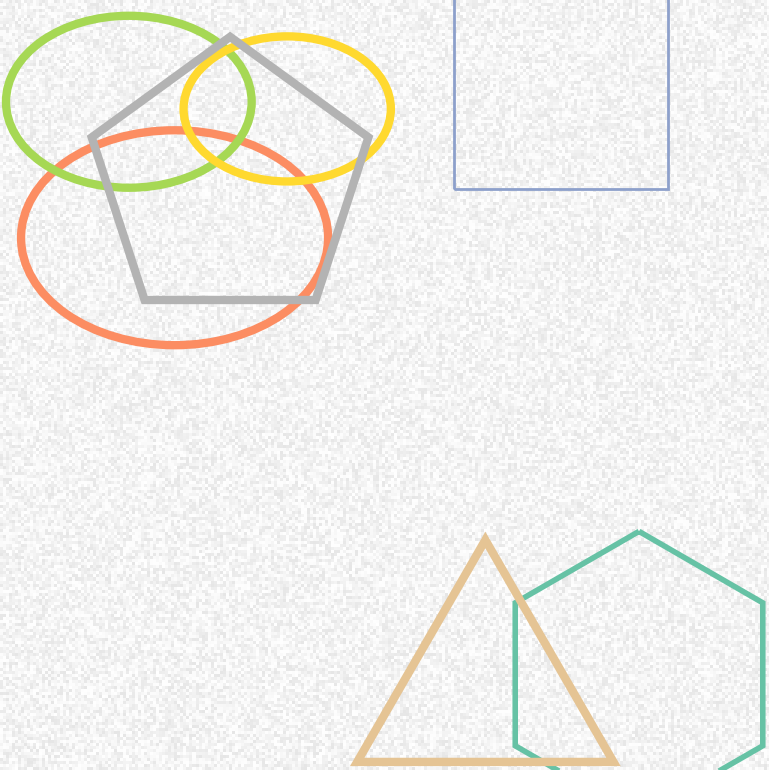[{"shape": "hexagon", "thickness": 2, "radius": 0.93, "center": [0.83, 0.124]}, {"shape": "oval", "thickness": 3, "radius": 1.0, "center": [0.227, 0.691]}, {"shape": "square", "thickness": 1, "radius": 0.69, "center": [0.729, 0.893]}, {"shape": "oval", "thickness": 3, "radius": 0.8, "center": [0.167, 0.868]}, {"shape": "oval", "thickness": 3, "radius": 0.67, "center": [0.373, 0.859]}, {"shape": "triangle", "thickness": 3, "radius": 0.96, "center": [0.63, 0.107]}, {"shape": "pentagon", "thickness": 3, "radius": 0.94, "center": [0.299, 0.763]}]